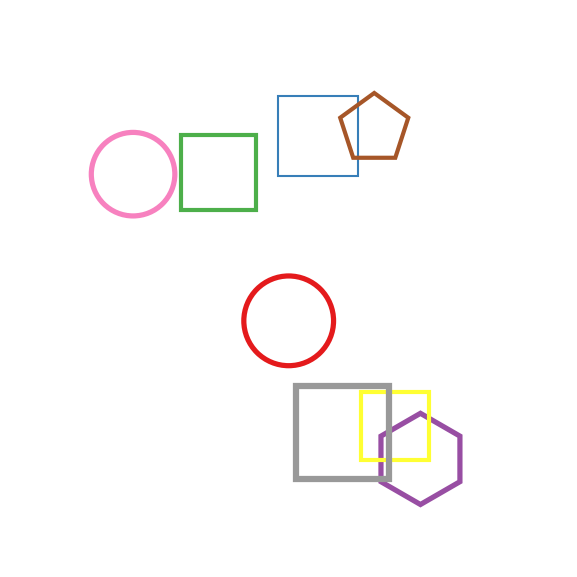[{"shape": "circle", "thickness": 2.5, "radius": 0.39, "center": [0.5, 0.444]}, {"shape": "square", "thickness": 1, "radius": 0.35, "center": [0.55, 0.764]}, {"shape": "square", "thickness": 2, "radius": 0.32, "center": [0.378, 0.7]}, {"shape": "hexagon", "thickness": 2.5, "radius": 0.39, "center": [0.728, 0.204]}, {"shape": "square", "thickness": 2, "radius": 0.29, "center": [0.684, 0.261]}, {"shape": "pentagon", "thickness": 2, "radius": 0.31, "center": [0.648, 0.776]}, {"shape": "circle", "thickness": 2.5, "radius": 0.36, "center": [0.23, 0.698]}, {"shape": "square", "thickness": 3, "radius": 0.4, "center": [0.593, 0.25]}]